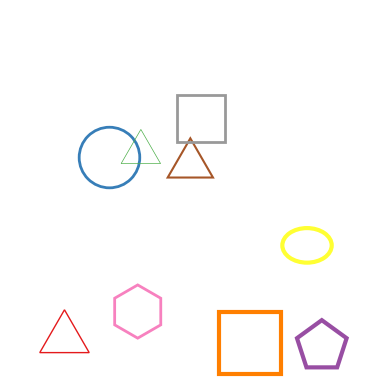[{"shape": "triangle", "thickness": 1, "radius": 0.37, "center": [0.167, 0.121]}, {"shape": "circle", "thickness": 2, "radius": 0.39, "center": [0.284, 0.591]}, {"shape": "triangle", "thickness": 0.5, "radius": 0.3, "center": [0.366, 0.605]}, {"shape": "pentagon", "thickness": 3, "radius": 0.34, "center": [0.836, 0.101]}, {"shape": "square", "thickness": 3, "radius": 0.4, "center": [0.65, 0.11]}, {"shape": "oval", "thickness": 3, "radius": 0.32, "center": [0.797, 0.363]}, {"shape": "triangle", "thickness": 1.5, "radius": 0.34, "center": [0.494, 0.573]}, {"shape": "hexagon", "thickness": 2, "radius": 0.35, "center": [0.358, 0.191]}, {"shape": "square", "thickness": 2, "radius": 0.31, "center": [0.522, 0.693]}]